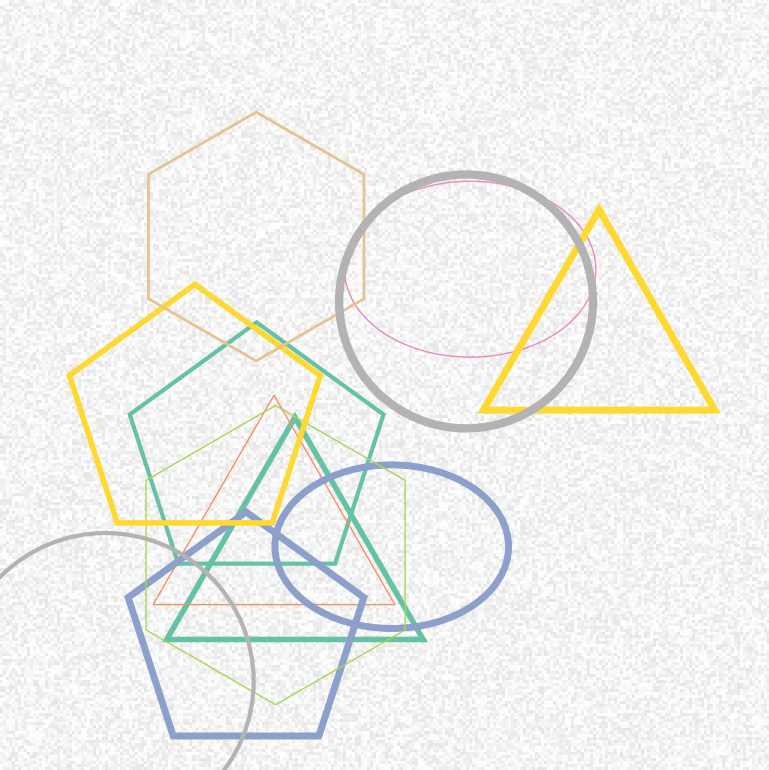[{"shape": "triangle", "thickness": 2, "radius": 0.96, "center": [0.383, 0.266]}, {"shape": "pentagon", "thickness": 1.5, "radius": 0.87, "center": [0.333, 0.408]}, {"shape": "triangle", "thickness": 0.5, "radius": 0.91, "center": [0.356, 0.305]}, {"shape": "pentagon", "thickness": 2.5, "radius": 0.8, "center": [0.32, 0.174]}, {"shape": "oval", "thickness": 2.5, "radius": 0.76, "center": [0.509, 0.29]}, {"shape": "oval", "thickness": 0.5, "radius": 0.82, "center": [0.611, 0.65]}, {"shape": "hexagon", "thickness": 0.5, "radius": 0.97, "center": [0.358, 0.279]}, {"shape": "triangle", "thickness": 2.5, "radius": 0.87, "center": [0.778, 0.554]}, {"shape": "pentagon", "thickness": 2, "radius": 0.86, "center": [0.253, 0.459]}, {"shape": "hexagon", "thickness": 1, "radius": 0.81, "center": [0.333, 0.693]}, {"shape": "circle", "thickness": 1.5, "radius": 0.96, "center": [0.137, 0.115]}, {"shape": "circle", "thickness": 3, "radius": 0.82, "center": [0.605, 0.609]}]